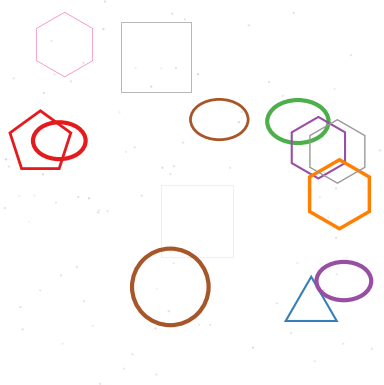[{"shape": "pentagon", "thickness": 2, "radius": 0.42, "center": [0.105, 0.629]}, {"shape": "oval", "thickness": 3, "radius": 0.34, "center": [0.154, 0.635]}, {"shape": "triangle", "thickness": 1.5, "radius": 0.38, "center": [0.808, 0.205]}, {"shape": "oval", "thickness": 3, "radius": 0.4, "center": [0.774, 0.684]}, {"shape": "oval", "thickness": 3, "radius": 0.36, "center": [0.893, 0.27]}, {"shape": "hexagon", "thickness": 1.5, "radius": 0.4, "center": [0.827, 0.616]}, {"shape": "hexagon", "thickness": 2.5, "radius": 0.45, "center": [0.882, 0.495]}, {"shape": "square", "thickness": 0.5, "radius": 0.47, "center": [0.512, 0.426]}, {"shape": "oval", "thickness": 2, "radius": 0.37, "center": [0.57, 0.69]}, {"shape": "circle", "thickness": 3, "radius": 0.5, "center": [0.442, 0.255]}, {"shape": "hexagon", "thickness": 0.5, "radius": 0.42, "center": [0.168, 0.884]}, {"shape": "square", "thickness": 0.5, "radius": 0.45, "center": [0.406, 0.853]}, {"shape": "hexagon", "thickness": 1, "radius": 0.41, "center": [0.876, 0.607]}]